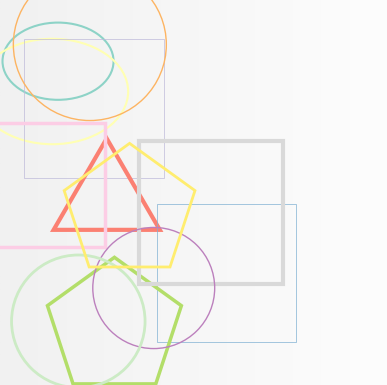[{"shape": "oval", "thickness": 1.5, "radius": 0.72, "center": [0.15, 0.841]}, {"shape": "oval", "thickness": 1.5, "radius": 0.98, "center": [0.135, 0.762]}, {"shape": "square", "thickness": 0.5, "radius": 0.9, "center": [0.242, 0.719]}, {"shape": "triangle", "thickness": 3, "radius": 0.79, "center": [0.275, 0.482]}, {"shape": "square", "thickness": 0.5, "radius": 0.89, "center": [0.585, 0.29]}, {"shape": "circle", "thickness": 1, "radius": 0.99, "center": [0.232, 0.884]}, {"shape": "pentagon", "thickness": 2.5, "radius": 0.91, "center": [0.295, 0.15]}, {"shape": "square", "thickness": 2.5, "radius": 0.8, "center": [0.111, 0.519]}, {"shape": "square", "thickness": 3, "radius": 0.93, "center": [0.545, 0.447]}, {"shape": "circle", "thickness": 1, "radius": 0.79, "center": [0.397, 0.252]}, {"shape": "circle", "thickness": 2, "radius": 0.86, "center": [0.202, 0.165]}, {"shape": "pentagon", "thickness": 2, "radius": 0.89, "center": [0.334, 0.45]}]